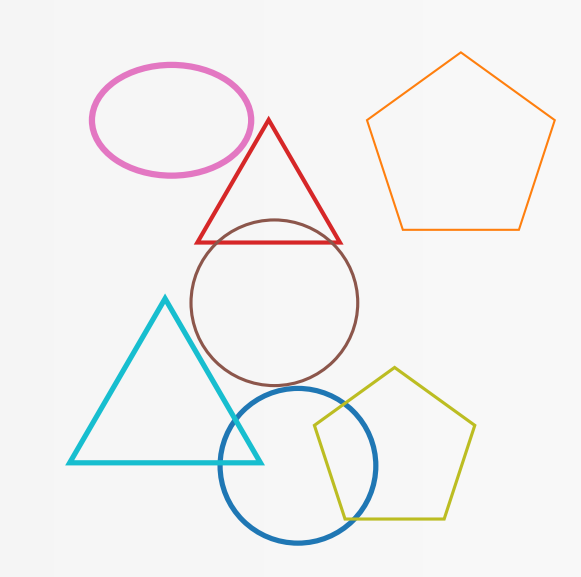[{"shape": "circle", "thickness": 2.5, "radius": 0.67, "center": [0.513, 0.193]}, {"shape": "pentagon", "thickness": 1, "radius": 0.85, "center": [0.793, 0.739]}, {"shape": "triangle", "thickness": 2, "radius": 0.71, "center": [0.462, 0.65]}, {"shape": "circle", "thickness": 1.5, "radius": 0.72, "center": [0.472, 0.475]}, {"shape": "oval", "thickness": 3, "radius": 0.68, "center": [0.295, 0.791]}, {"shape": "pentagon", "thickness": 1.5, "radius": 0.73, "center": [0.679, 0.218]}, {"shape": "triangle", "thickness": 2.5, "radius": 0.95, "center": [0.284, 0.292]}]